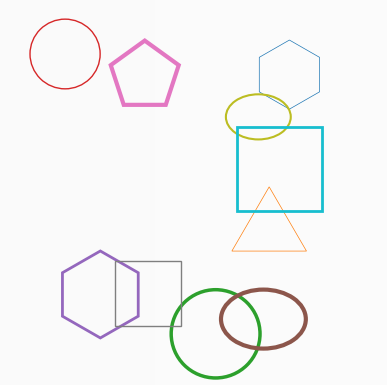[{"shape": "hexagon", "thickness": 0.5, "radius": 0.45, "center": [0.747, 0.806]}, {"shape": "triangle", "thickness": 0.5, "radius": 0.56, "center": [0.695, 0.403]}, {"shape": "circle", "thickness": 2.5, "radius": 0.57, "center": [0.556, 0.133]}, {"shape": "circle", "thickness": 1, "radius": 0.45, "center": [0.168, 0.86]}, {"shape": "hexagon", "thickness": 2, "radius": 0.56, "center": [0.259, 0.235]}, {"shape": "oval", "thickness": 3, "radius": 0.55, "center": [0.68, 0.171]}, {"shape": "pentagon", "thickness": 3, "radius": 0.46, "center": [0.374, 0.802]}, {"shape": "square", "thickness": 1, "radius": 0.43, "center": [0.382, 0.238]}, {"shape": "oval", "thickness": 1.5, "radius": 0.42, "center": [0.667, 0.696]}, {"shape": "square", "thickness": 2, "radius": 0.55, "center": [0.721, 0.561]}]